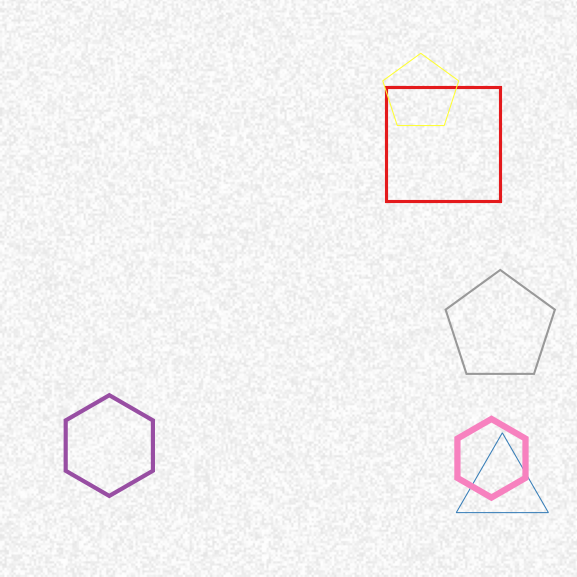[{"shape": "square", "thickness": 1.5, "radius": 0.49, "center": [0.767, 0.75]}, {"shape": "triangle", "thickness": 0.5, "radius": 0.46, "center": [0.87, 0.158]}, {"shape": "hexagon", "thickness": 2, "radius": 0.44, "center": [0.189, 0.228]}, {"shape": "pentagon", "thickness": 0.5, "radius": 0.35, "center": [0.729, 0.838]}, {"shape": "hexagon", "thickness": 3, "radius": 0.34, "center": [0.851, 0.206]}, {"shape": "pentagon", "thickness": 1, "radius": 0.5, "center": [0.866, 0.432]}]